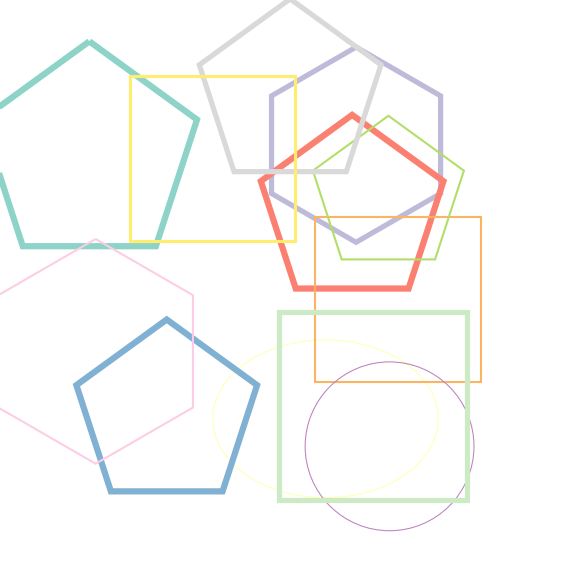[{"shape": "pentagon", "thickness": 3, "radius": 0.98, "center": [0.155, 0.731]}, {"shape": "oval", "thickness": 0.5, "radius": 0.98, "center": [0.564, 0.274]}, {"shape": "hexagon", "thickness": 2.5, "radius": 0.85, "center": [0.617, 0.749]}, {"shape": "pentagon", "thickness": 3, "radius": 0.83, "center": [0.61, 0.634]}, {"shape": "pentagon", "thickness": 3, "radius": 0.82, "center": [0.289, 0.281]}, {"shape": "square", "thickness": 1, "radius": 0.72, "center": [0.689, 0.48]}, {"shape": "pentagon", "thickness": 1, "radius": 0.69, "center": [0.673, 0.661]}, {"shape": "hexagon", "thickness": 1, "radius": 0.97, "center": [0.166, 0.391]}, {"shape": "pentagon", "thickness": 2.5, "radius": 0.83, "center": [0.502, 0.836]}, {"shape": "circle", "thickness": 0.5, "radius": 0.73, "center": [0.675, 0.226]}, {"shape": "square", "thickness": 2.5, "radius": 0.82, "center": [0.646, 0.296]}, {"shape": "square", "thickness": 1.5, "radius": 0.71, "center": [0.368, 0.725]}]